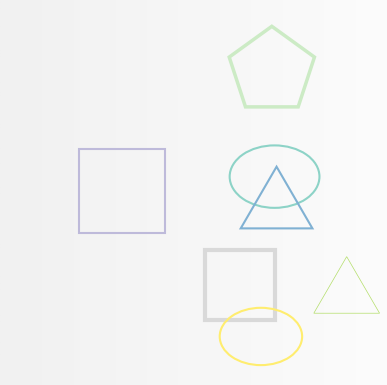[{"shape": "oval", "thickness": 1.5, "radius": 0.58, "center": [0.709, 0.541]}, {"shape": "square", "thickness": 1.5, "radius": 0.55, "center": [0.315, 0.504]}, {"shape": "triangle", "thickness": 1.5, "radius": 0.53, "center": [0.714, 0.46]}, {"shape": "triangle", "thickness": 0.5, "radius": 0.49, "center": [0.895, 0.235]}, {"shape": "square", "thickness": 3, "radius": 0.45, "center": [0.618, 0.26]}, {"shape": "pentagon", "thickness": 2.5, "radius": 0.58, "center": [0.702, 0.816]}, {"shape": "oval", "thickness": 1.5, "radius": 0.53, "center": [0.673, 0.126]}]